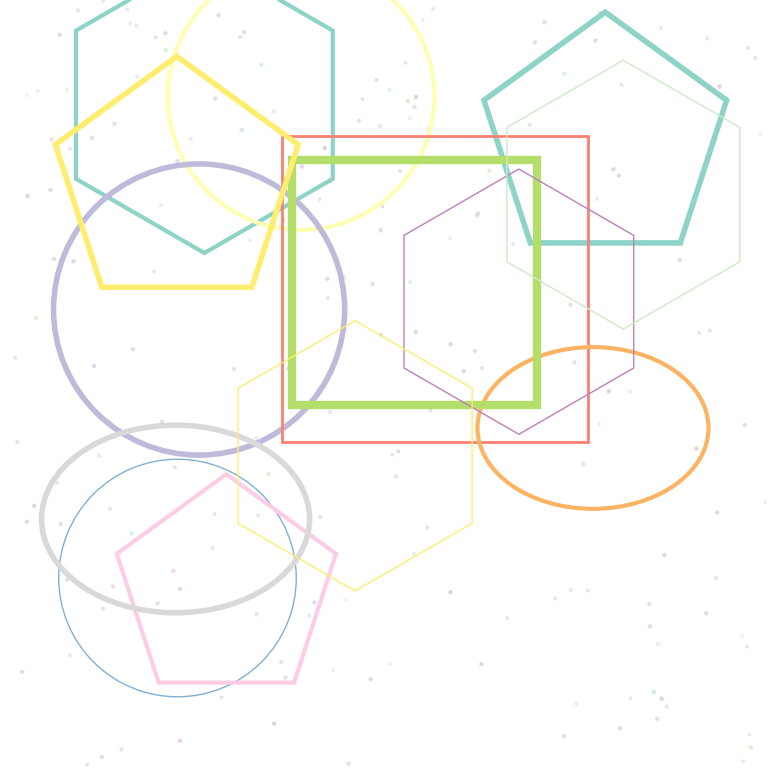[{"shape": "hexagon", "thickness": 1.5, "radius": 0.96, "center": [0.265, 0.864]}, {"shape": "pentagon", "thickness": 2, "radius": 0.83, "center": [0.786, 0.819]}, {"shape": "circle", "thickness": 1.5, "radius": 0.87, "center": [0.391, 0.875]}, {"shape": "circle", "thickness": 2, "radius": 0.95, "center": [0.259, 0.598]}, {"shape": "square", "thickness": 1, "radius": 0.99, "center": [0.565, 0.624]}, {"shape": "circle", "thickness": 0.5, "radius": 0.77, "center": [0.231, 0.249]}, {"shape": "oval", "thickness": 1.5, "radius": 0.75, "center": [0.77, 0.444]}, {"shape": "square", "thickness": 3, "radius": 0.8, "center": [0.538, 0.633]}, {"shape": "pentagon", "thickness": 1.5, "radius": 0.75, "center": [0.294, 0.235]}, {"shape": "oval", "thickness": 2, "radius": 0.87, "center": [0.228, 0.326]}, {"shape": "hexagon", "thickness": 0.5, "radius": 0.86, "center": [0.674, 0.608]}, {"shape": "hexagon", "thickness": 0.5, "radius": 0.87, "center": [0.809, 0.747]}, {"shape": "pentagon", "thickness": 2, "radius": 0.83, "center": [0.23, 0.761]}, {"shape": "hexagon", "thickness": 0.5, "radius": 0.88, "center": [0.461, 0.408]}]